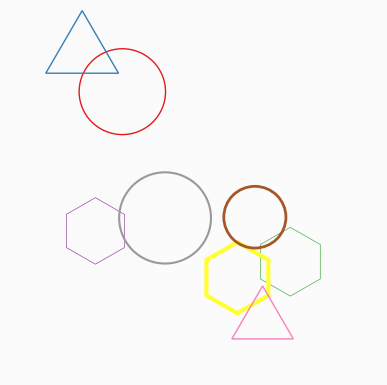[{"shape": "circle", "thickness": 1, "radius": 0.56, "center": [0.316, 0.762]}, {"shape": "triangle", "thickness": 1, "radius": 0.54, "center": [0.212, 0.864]}, {"shape": "hexagon", "thickness": 0.5, "radius": 0.45, "center": [0.749, 0.32]}, {"shape": "hexagon", "thickness": 0.5, "radius": 0.43, "center": [0.246, 0.4]}, {"shape": "hexagon", "thickness": 3, "radius": 0.46, "center": [0.613, 0.279]}, {"shape": "circle", "thickness": 2, "radius": 0.4, "center": [0.658, 0.436]}, {"shape": "triangle", "thickness": 1, "radius": 0.46, "center": [0.678, 0.166]}, {"shape": "circle", "thickness": 1.5, "radius": 0.59, "center": [0.426, 0.434]}]